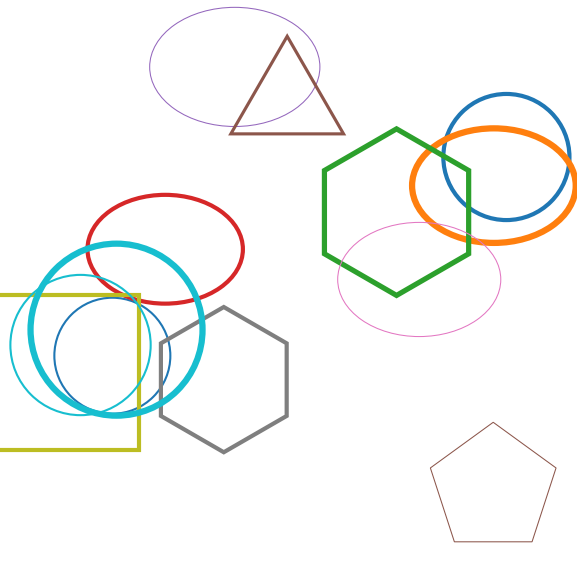[{"shape": "circle", "thickness": 2, "radius": 0.55, "center": [0.877, 0.727]}, {"shape": "circle", "thickness": 1, "radius": 0.5, "center": [0.195, 0.383]}, {"shape": "oval", "thickness": 3, "radius": 0.71, "center": [0.855, 0.678]}, {"shape": "hexagon", "thickness": 2.5, "radius": 0.72, "center": [0.687, 0.632]}, {"shape": "oval", "thickness": 2, "radius": 0.67, "center": [0.286, 0.568]}, {"shape": "oval", "thickness": 0.5, "radius": 0.74, "center": [0.407, 0.883]}, {"shape": "pentagon", "thickness": 0.5, "radius": 0.57, "center": [0.854, 0.153]}, {"shape": "triangle", "thickness": 1.5, "radius": 0.56, "center": [0.497, 0.824]}, {"shape": "oval", "thickness": 0.5, "radius": 0.71, "center": [0.726, 0.515]}, {"shape": "hexagon", "thickness": 2, "radius": 0.63, "center": [0.388, 0.342]}, {"shape": "square", "thickness": 2, "radius": 0.67, "center": [0.107, 0.354]}, {"shape": "circle", "thickness": 3, "radius": 0.74, "center": [0.202, 0.428]}, {"shape": "circle", "thickness": 1, "radius": 0.61, "center": [0.139, 0.402]}]